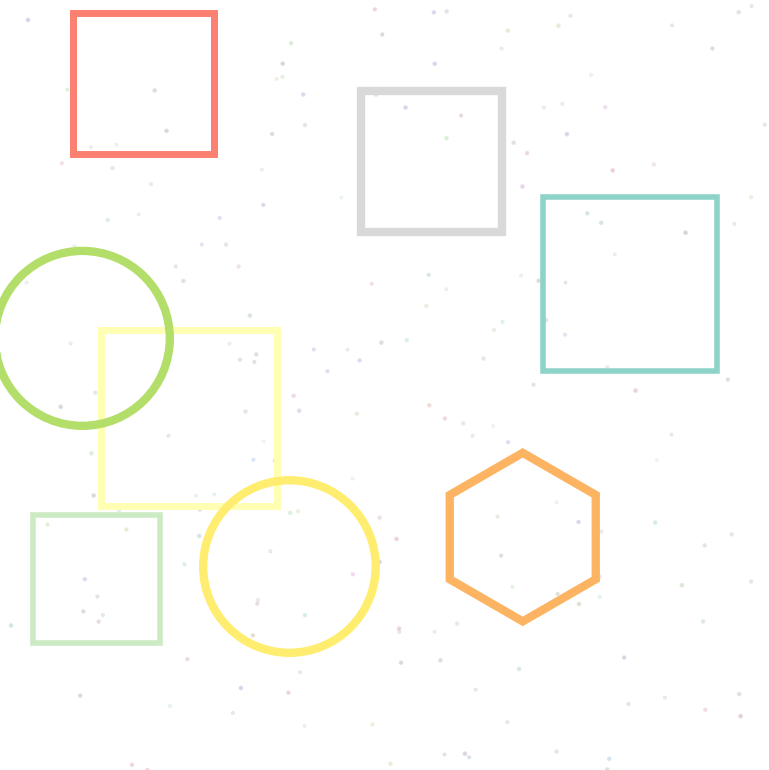[{"shape": "square", "thickness": 2, "radius": 0.56, "center": [0.819, 0.631]}, {"shape": "square", "thickness": 2.5, "radius": 0.57, "center": [0.246, 0.458]}, {"shape": "square", "thickness": 2.5, "radius": 0.46, "center": [0.187, 0.891]}, {"shape": "hexagon", "thickness": 3, "radius": 0.55, "center": [0.679, 0.302]}, {"shape": "circle", "thickness": 3, "radius": 0.57, "center": [0.107, 0.561]}, {"shape": "square", "thickness": 3, "radius": 0.46, "center": [0.56, 0.791]}, {"shape": "square", "thickness": 2, "radius": 0.41, "center": [0.125, 0.248]}, {"shape": "circle", "thickness": 3, "radius": 0.56, "center": [0.376, 0.264]}]